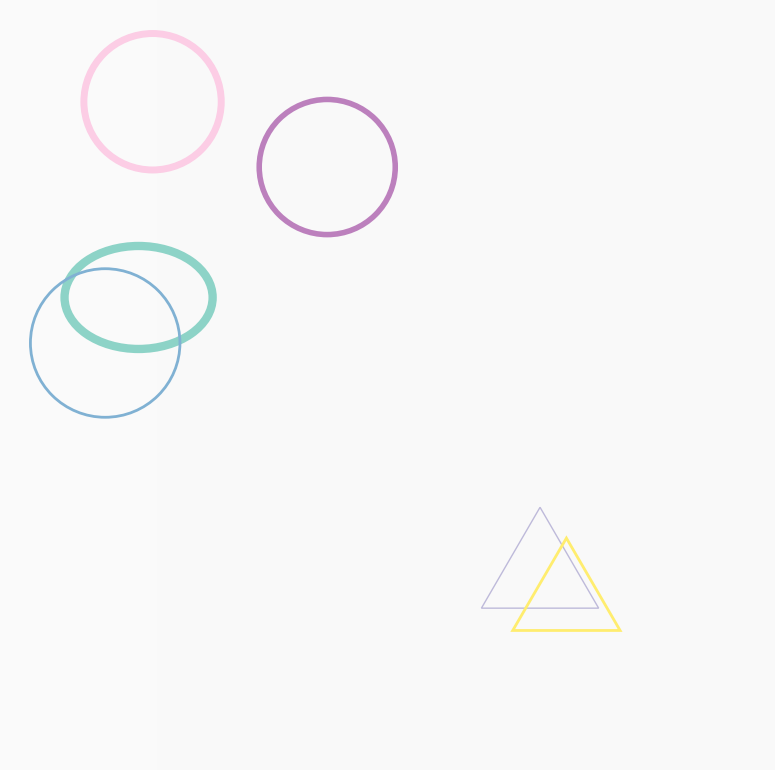[{"shape": "oval", "thickness": 3, "radius": 0.48, "center": [0.179, 0.614]}, {"shape": "triangle", "thickness": 0.5, "radius": 0.44, "center": [0.697, 0.254]}, {"shape": "circle", "thickness": 1, "radius": 0.48, "center": [0.136, 0.555]}, {"shape": "circle", "thickness": 2.5, "radius": 0.44, "center": [0.197, 0.868]}, {"shape": "circle", "thickness": 2, "radius": 0.44, "center": [0.422, 0.783]}, {"shape": "triangle", "thickness": 1, "radius": 0.4, "center": [0.731, 0.221]}]